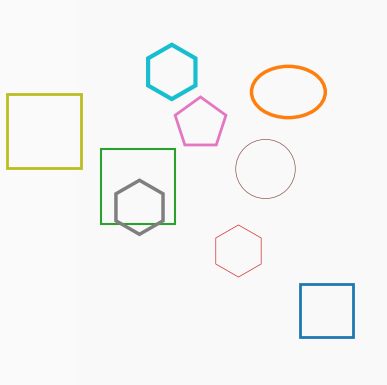[{"shape": "square", "thickness": 2, "radius": 0.35, "center": [0.843, 0.194]}, {"shape": "oval", "thickness": 2.5, "radius": 0.48, "center": [0.744, 0.761]}, {"shape": "square", "thickness": 1.5, "radius": 0.48, "center": [0.356, 0.516]}, {"shape": "hexagon", "thickness": 0.5, "radius": 0.34, "center": [0.615, 0.348]}, {"shape": "circle", "thickness": 0.5, "radius": 0.38, "center": [0.685, 0.561]}, {"shape": "pentagon", "thickness": 2, "radius": 0.34, "center": [0.518, 0.679]}, {"shape": "hexagon", "thickness": 2.5, "radius": 0.35, "center": [0.36, 0.462]}, {"shape": "square", "thickness": 2, "radius": 0.48, "center": [0.114, 0.66]}, {"shape": "hexagon", "thickness": 3, "radius": 0.35, "center": [0.443, 0.813]}]